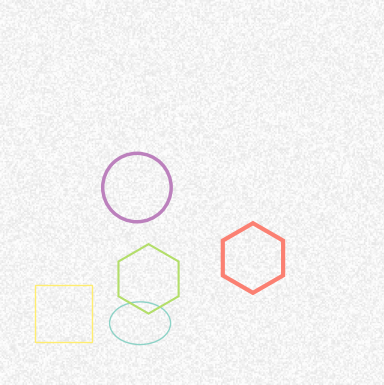[{"shape": "oval", "thickness": 1, "radius": 0.4, "center": [0.364, 0.161]}, {"shape": "hexagon", "thickness": 3, "radius": 0.45, "center": [0.657, 0.33]}, {"shape": "hexagon", "thickness": 1.5, "radius": 0.45, "center": [0.386, 0.276]}, {"shape": "circle", "thickness": 2.5, "radius": 0.44, "center": [0.356, 0.513]}, {"shape": "square", "thickness": 1, "radius": 0.37, "center": [0.165, 0.185]}]